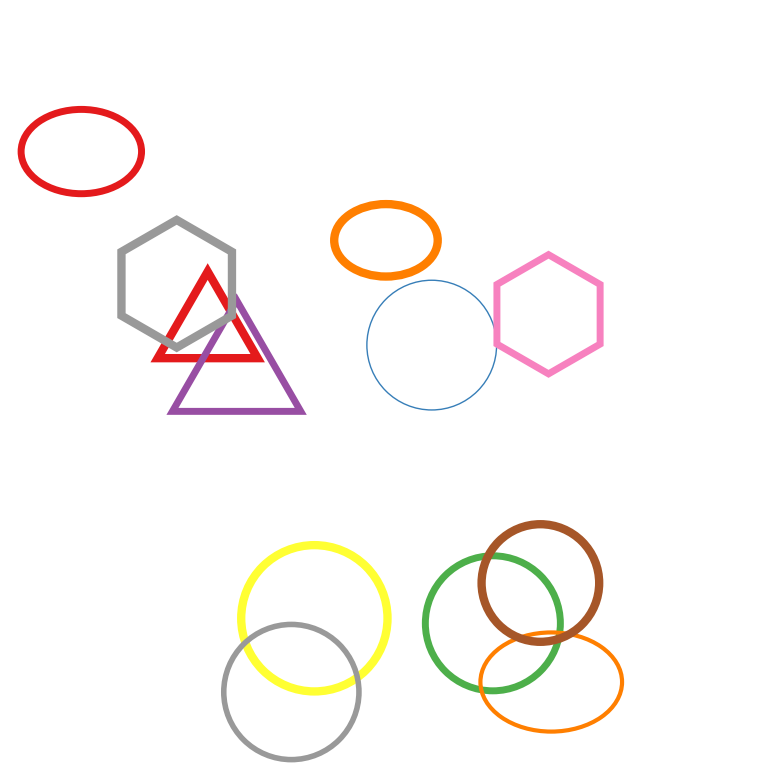[{"shape": "oval", "thickness": 2.5, "radius": 0.39, "center": [0.106, 0.803]}, {"shape": "triangle", "thickness": 3, "radius": 0.37, "center": [0.27, 0.572]}, {"shape": "circle", "thickness": 0.5, "radius": 0.42, "center": [0.561, 0.552]}, {"shape": "circle", "thickness": 2.5, "radius": 0.44, "center": [0.64, 0.19]}, {"shape": "triangle", "thickness": 2.5, "radius": 0.48, "center": [0.307, 0.514]}, {"shape": "oval", "thickness": 3, "radius": 0.34, "center": [0.501, 0.688]}, {"shape": "oval", "thickness": 1.5, "radius": 0.46, "center": [0.716, 0.114]}, {"shape": "circle", "thickness": 3, "radius": 0.47, "center": [0.408, 0.197]}, {"shape": "circle", "thickness": 3, "radius": 0.38, "center": [0.702, 0.243]}, {"shape": "hexagon", "thickness": 2.5, "radius": 0.39, "center": [0.712, 0.592]}, {"shape": "hexagon", "thickness": 3, "radius": 0.41, "center": [0.229, 0.632]}, {"shape": "circle", "thickness": 2, "radius": 0.44, "center": [0.378, 0.101]}]